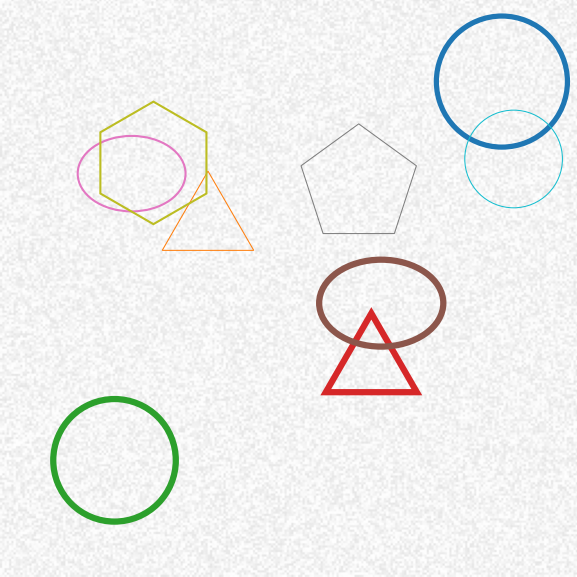[{"shape": "circle", "thickness": 2.5, "radius": 0.57, "center": [0.869, 0.858]}, {"shape": "triangle", "thickness": 0.5, "radius": 0.46, "center": [0.36, 0.611]}, {"shape": "circle", "thickness": 3, "radius": 0.53, "center": [0.198, 0.202]}, {"shape": "triangle", "thickness": 3, "radius": 0.46, "center": [0.643, 0.366]}, {"shape": "oval", "thickness": 3, "radius": 0.54, "center": [0.66, 0.474]}, {"shape": "oval", "thickness": 1, "radius": 0.47, "center": [0.228, 0.698]}, {"shape": "pentagon", "thickness": 0.5, "radius": 0.52, "center": [0.621, 0.68]}, {"shape": "hexagon", "thickness": 1, "radius": 0.53, "center": [0.266, 0.717]}, {"shape": "circle", "thickness": 0.5, "radius": 0.42, "center": [0.889, 0.724]}]